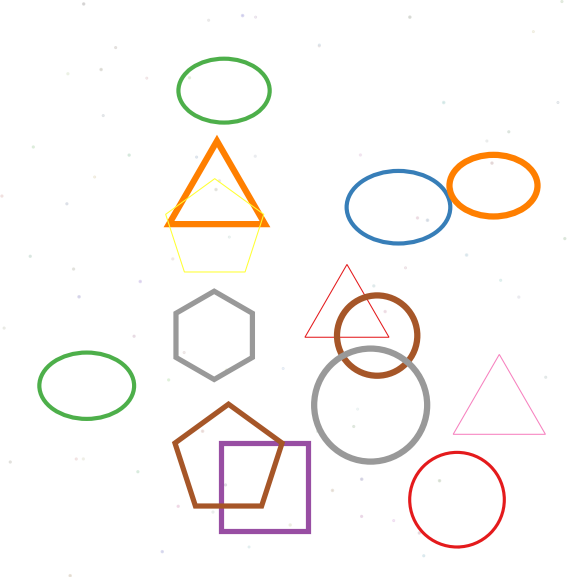[{"shape": "triangle", "thickness": 0.5, "radius": 0.42, "center": [0.601, 0.457]}, {"shape": "circle", "thickness": 1.5, "radius": 0.41, "center": [0.791, 0.134]}, {"shape": "oval", "thickness": 2, "radius": 0.45, "center": [0.69, 0.64]}, {"shape": "oval", "thickness": 2, "radius": 0.4, "center": [0.388, 0.842]}, {"shape": "oval", "thickness": 2, "radius": 0.41, "center": [0.15, 0.331]}, {"shape": "square", "thickness": 2.5, "radius": 0.38, "center": [0.458, 0.156]}, {"shape": "triangle", "thickness": 3, "radius": 0.48, "center": [0.376, 0.659]}, {"shape": "oval", "thickness": 3, "radius": 0.38, "center": [0.855, 0.678]}, {"shape": "pentagon", "thickness": 0.5, "radius": 0.45, "center": [0.372, 0.6]}, {"shape": "circle", "thickness": 3, "radius": 0.35, "center": [0.653, 0.418]}, {"shape": "pentagon", "thickness": 2.5, "radius": 0.49, "center": [0.396, 0.202]}, {"shape": "triangle", "thickness": 0.5, "radius": 0.46, "center": [0.865, 0.293]}, {"shape": "hexagon", "thickness": 2.5, "radius": 0.38, "center": [0.371, 0.418]}, {"shape": "circle", "thickness": 3, "radius": 0.49, "center": [0.642, 0.298]}]